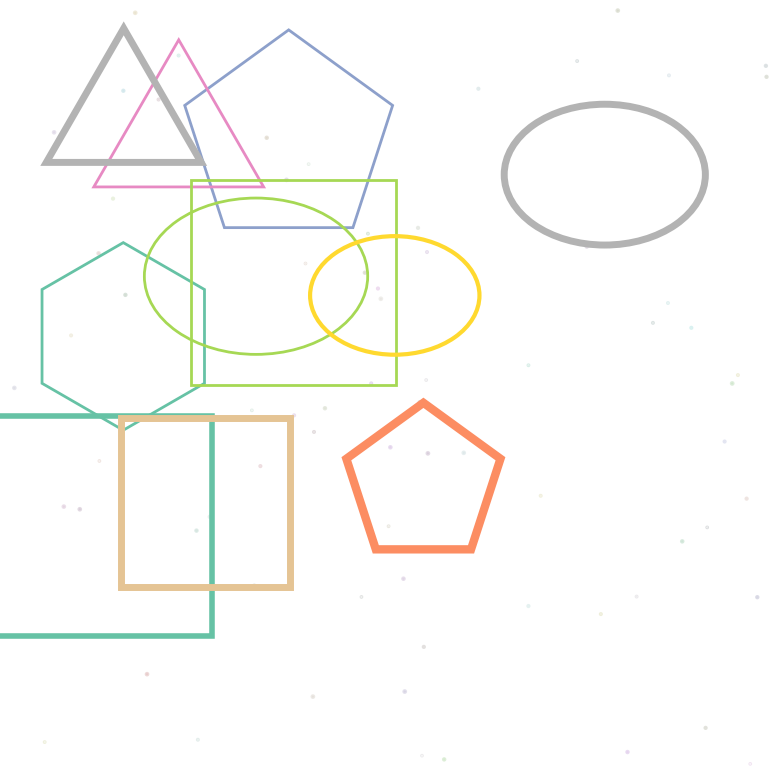[{"shape": "square", "thickness": 2, "radius": 0.71, "center": [0.132, 0.317]}, {"shape": "hexagon", "thickness": 1, "radius": 0.61, "center": [0.16, 0.563]}, {"shape": "pentagon", "thickness": 3, "radius": 0.53, "center": [0.55, 0.372]}, {"shape": "pentagon", "thickness": 1, "radius": 0.71, "center": [0.375, 0.819]}, {"shape": "triangle", "thickness": 1, "radius": 0.64, "center": [0.232, 0.821]}, {"shape": "square", "thickness": 1, "radius": 0.67, "center": [0.381, 0.633]}, {"shape": "oval", "thickness": 1, "radius": 0.73, "center": [0.333, 0.641]}, {"shape": "oval", "thickness": 1.5, "radius": 0.55, "center": [0.513, 0.616]}, {"shape": "square", "thickness": 2.5, "radius": 0.55, "center": [0.267, 0.348]}, {"shape": "oval", "thickness": 2.5, "radius": 0.65, "center": [0.785, 0.773]}, {"shape": "triangle", "thickness": 2.5, "radius": 0.58, "center": [0.161, 0.847]}]